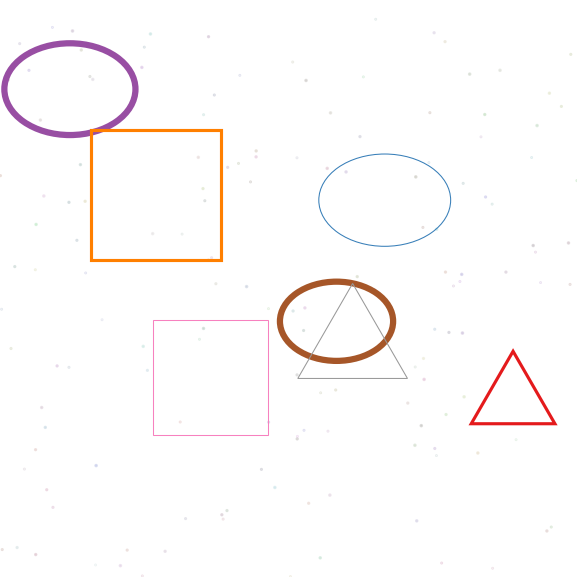[{"shape": "triangle", "thickness": 1.5, "radius": 0.42, "center": [0.888, 0.307]}, {"shape": "oval", "thickness": 0.5, "radius": 0.57, "center": [0.666, 0.653]}, {"shape": "oval", "thickness": 3, "radius": 0.57, "center": [0.121, 0.845]}, {"shape": "square", "thickness": 1.5, "radius": 0.56, "center": [0.27, 0.661]}, {"shape": "oval", "thickness": 3, "radius": 0.49, "center": [0.583, 0.443]}, {"shape": "square", "thickness": 0.5, "radius": 0.5, "center": [0.364, 0.346]}, {"shape": "triangle", "thickness": 0.5, "radius": 0.55, "center": [0.611, 0.399]}]